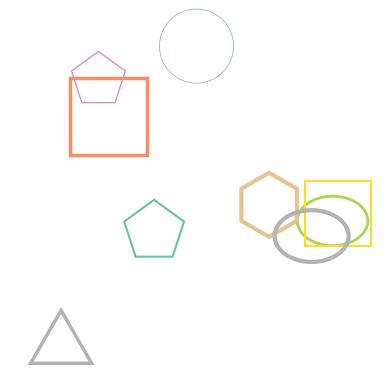[{"shape": "pentagon", "thickness": 1.5, "radius": 0.41, "center": [0.4, 0.399]}, {"shape": "square", "thickness": 2.5, "radius": 0.5, "center": [0.282, 0.698]}, {"shape": "circle", "thickness": 0.5, "radius": 0.48, "center": [0.51, 0.88]}, {"shape": "pentagon", "thickness": 1, "radius": 0.37, "center": [0.256, 0.793]}, {"shape": "oval", "thickness": 2, "radius": 0.46, "center": [0.864, 0.426]}, {"shape": "square", "thickness": 1.5, "radius": 0.43, "center": [0.878, 0.445]}, {"shape": "hexagon", "thickness": 3, "radius": 0.42, "center": [0.699, 0.468]}, {"shape": "triangle", "thickness": 2.5, "radius": 0.46, "center": [0.159, 0.102]}, {"shape": "oval", "thickness": 3, "radius": 0.48, "center": [0.809, 0.387]}]